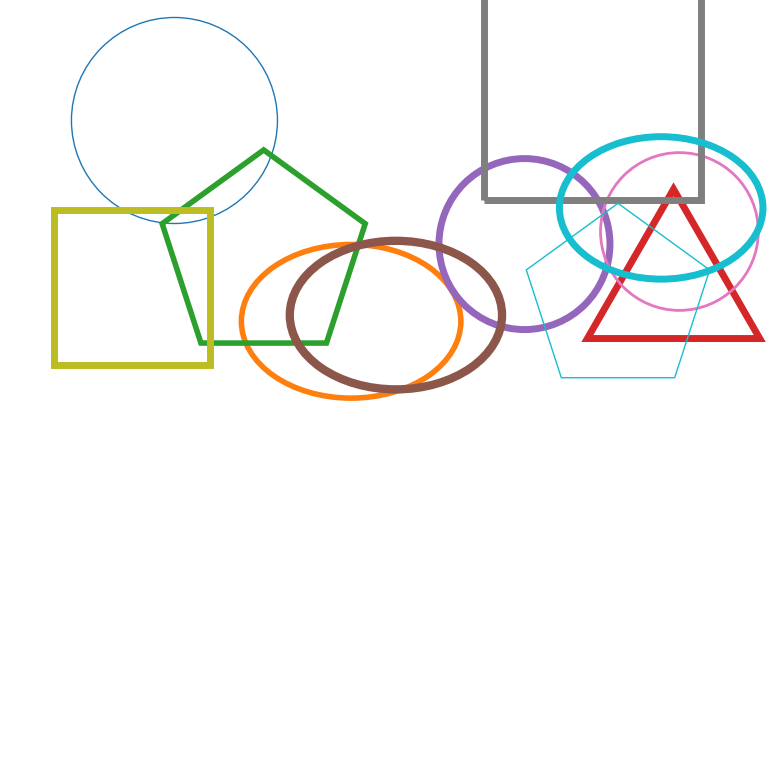[{"shape": "circle", "thickness": 0.5, "radius": 0.67, "center": [0.227, 0.844]}, {"shape": "oval", "thickness": 2, "radius": 0.71, "center": [0.456, 0.583]}, {"shape": "pentagon", "thickness": 2, "radius": 0.69, "center": [0.342, 0.667]}, {"shape": "triangle", "thickness": 2.5, "radius": 0.65, "center": [0.875, 0.625]}, {"shape": "circle", "thickness": 2.5, "radius": 0.56, "center": [0.681, 0.683]}, {"shape": "oval", "thickness": 3, "radius": 0.69, "center": [0.514, 0.591]}, {"shape": "circle", "thickness": 1, "radius": 0.51, "center": [0.882, 0.699]}, {"shape": "square", "thickness": 2.5, "radius": 0.71, "center": [0.77, 0.882]}, {"shape": "square", "thickness": 2.5, "radius": 0.5, "center": [0.171, 0.626]}, {"shape": "oval", "thickness": 2.5, "radius": 0.66, "center": [0.859, 0.73]}, {"shape": "pentagon", "thickness": 0.5, "radius": 0.63, "center": [0.803, 0.611]}]